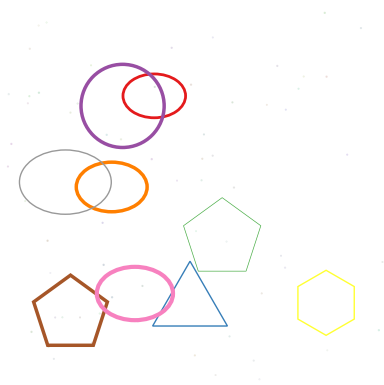[{"shape": "oval", "thickness": 2, "radius": 0.41, "center": [0.401, 0.751]}, {"shape": "triangle", "thickness": 1, "radius": 0.56, "center": [0.494, 0.209]}, {"shape": "pentagon", "thickness": 0.5, "radius": 0.53, "center": [0.577, 0.381]}, {"shape": "circle", "thickness": 2.5, "radius": 0.54, "center": [0.318, 0.725]}, {"shape": "oval", "thickness": 2.5, "radius": 0.46, "center": [0.29, 0.514]}, {"shape": "hexagon", "thickness": 1, "radius": 0.42, "center": [0.847, 0.213]}, {"shape": "pentagon", "thickness": 2.5, "radius": 0.5, "center": [0.183, 0.185]}, {"shape": "oval", "thickness": 3, "radius": 0.49, "center": [0.35, 0.238]}, {"shape": "oval", "thickness": 1, "radius": 0.6, "center": [0.17, 0.527]}]